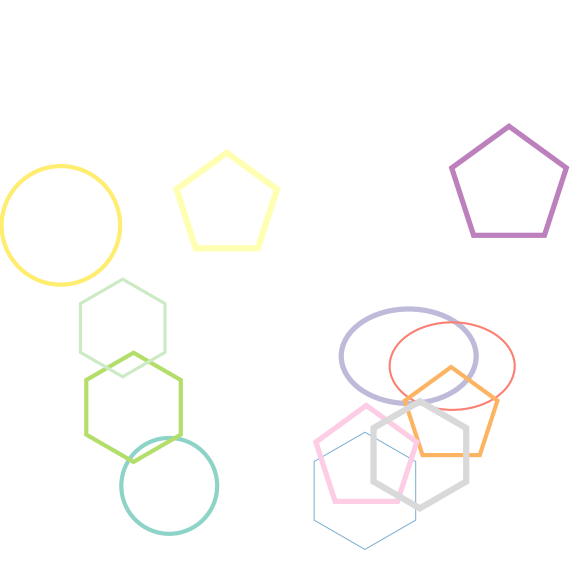[{"shape": "circle", "thickness": 2, "radius": 0.41, "center": [0.293, 0.158]}, {"shape": "pentagon", "thickness": 3, "radius": 0.46, "center": [0.393, 0.643]}, {"shape": "oval", "thickness": 2.5, "radius": 0.58, "center": [0.708, 0.382]}, {"shape": "oval", "thickness": 1, "radius": 0.54, "center": [0.783, 0.365]}, {"shape": "hexagon", "thickness": 0.5, "radius": 0.51, "center": [0.632, 0.149]}, {"shape": "pentagon", "thickness": 2, "radius": 0.42, "center": [0.781, 0.279]}, {"shape": "hexagon", "thickness": 2, "radius": 0.47, "center": [0.231, 0.294]}, {"shape": "pentagon", "thickness": 2.5, "radius": 0.46, "center": [0.634, 0.205]}, {"shape": "hexagon", "thickness": 3, "radius": 0.46, "center": [0.727, 0.212]}, {"shape": "pentagon", "thickness": 2.5, "radius": 0.52, "center": [0.881, 0.676]}, {"shape": "hexagon", "thickness": 1.5, "radius": 0.42, "center": [0.212, 0.431]}, {"shape": "circle", "thickness": 2, "radius": 0.51, "center": [0.105, 0.609]}]